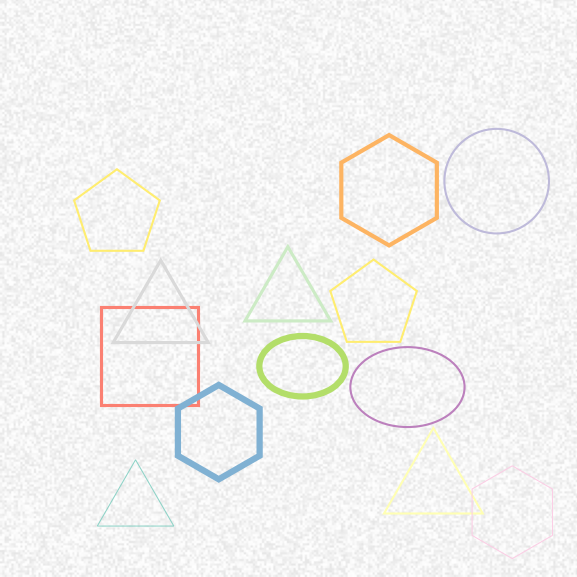[{"shape": "triangle", "thickness": 0.5, "radius": 0.38, "center": [0.235, 0.126]}, {"shape": "triangle", "thickness": 1, "radius": 0.49, "center": [0.75, 0.159]}, {"shape": "circle", "thickness": 1, "radius": 0.45, "center": [0.86, 0.685]}, {"shape": "square", "thickness": 1.5, "radius": 0.42, "center": [0.259, 0.383]}, {"shape": "hexagon", "thickness": 3, "radius": 0.41, "center": [0.379, 0.251]}, {"shape": "hexagon", "thickness": 2, "radius": 0.48, "center": [0.674, 0.67]}, {"shape": "oval", "thickness": 3, "radius": 0.37, "center": [0.524, 0.365]}, {"shape": "hexagon", "thickness": 0.5, "radius": 0.4, "center": [0.887, 0.112]}, {"shape": "triangle", "thickness": 1.5, "radius": 0.48, "center": [0.278, 0.453]}, {"shape": "oval", "thickness": 1, "radius": 0.49, "center": [0.706, 0.329]}, {"shape": "triangle", "thickness": 1.5, "radius": 0.43, "center": [0.498, 0.486]}, {"shape": "pentagon", "thickness": 1, "radius": 0.39, "center": [0.203, 0.628]}, {"shape": "pentagon", "thickness": 1, "radius": 0.39, "center": [0.647, 0.471]}]